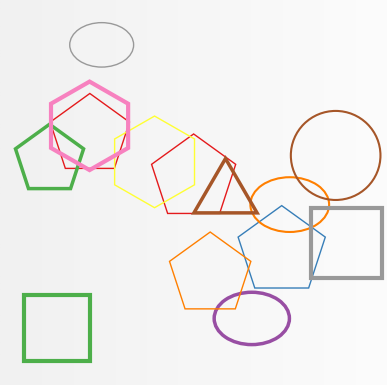[{"shape": "pentagon", "thickness": 1, "radius": 0.57, "center": [0.5, 0.538]}, {"shape": "pentagon", "thickness": 1, "radius": 0.54, "center": [0.232, 0.65]}, {"shape": "pentagon", "thickness": 1, "radius": 0.59, "center": [0.727, 0.348]}, {"shape": "pentagon", "thickness": 2.5, "radius": 0.46, "center": [0.128, 0.585]}, {"shape": "square", "thickness": 3, "radius": 0.43, "center": [0.146, 0.147]}, {"shape": "oval", "thickness": 2.5, "radius": 0.49, "center": [0.65, 0.173]}, {"shape": "pentagon", "thickness": 1, "radius": 0.55, "center": [0.542, 0.287]}, {"shape": "oval", "thickness": 1.5, "radius": 0.51, "center": [0.748, 0.469]}, {"shape": "hexagon", "thickness": 1, "radius": 0.6, "center": [0.399, 0.58]}, {"shape": "triangle", "thickness": 2.5, "radius": 0.47, "center": [0.582, 0.494]}, {"shape": "circle", "thickness": 1.5, "radius": 0.58, "center": [0.866, 0.596]}, {"shape": "hexagon", "thickness": 3, "radius": 0.57, "center": [0.231, 0.673]}, {"shape": "oval", "thickness": 1, "radius": 0.41, "center": [0.262, 0.883]}, {"shape": "square", "thickness": 3, "radius": 0.45, "center": [0.894, 0.37]}]